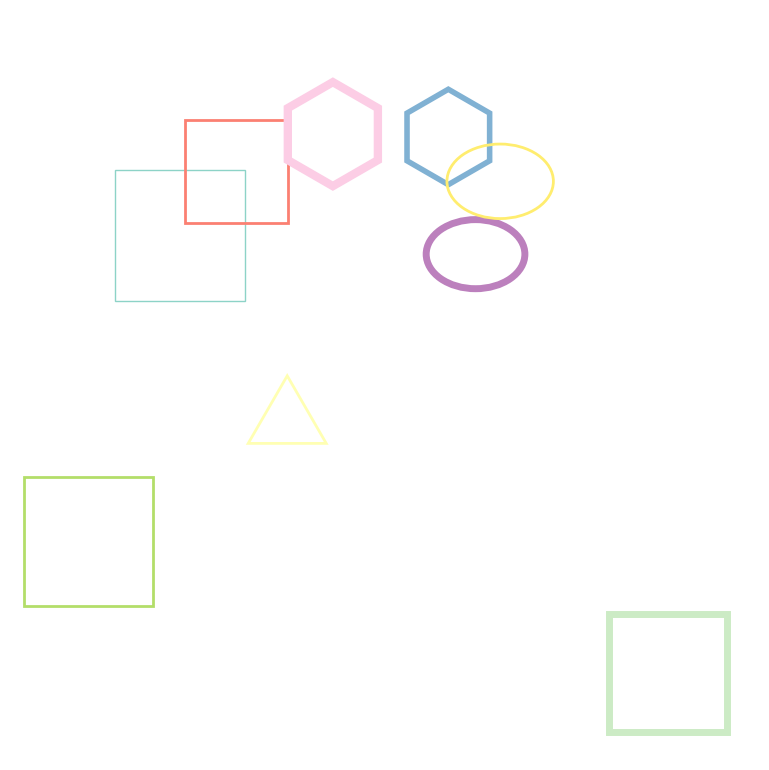[{"shape": "square", "thickness": 0.5, "radius": 0.42, "center": [0.233, 0.694]}, {"shape": "triangle", "thickness": 1, "radius": 0.29, "center": [0.373, 0.453]}, {"shape": "square", "thickness": 1, "radius": 0.33, "center": [0.307, 0.777]}, {"shape": "hexagon", "thickness": 2, "radius": 0.31, "center": [0.582, 0.822]}, {"shape": "square", "thickness": 1, "radius": 0.42, "center": [0.115, 0.296]}, {"shape": "hexagon", "thickness": 3, "radius": 0.34, "center": [0.432, 0.826]}, {"shape": "oval", "thickness": 2.5, "radius": 0.32, "center": [0.618, 0.67]}, {"shape": "square", "thickness": 2.5, "radius": 0.38, "center": [0.867, 0.126]}, {"shape": "oval", "thickness": 1, "radius": 0.35, "center": [0.65, 0.765]}]